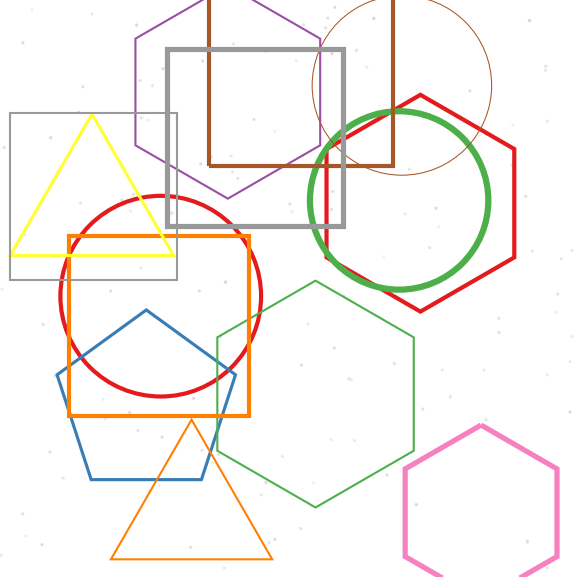[{"shape": "circle", "thickness": 2, "radius": 0.87, "center": [0.278, 0.486]}, {"shape": "hexagon", "thickness": 2, "radius": 0.94, "center": [0.728, 0.647]}, {"shape": "pentagon", "thickness": 1.5, "radius": 0.81, "center": [0.253, 0.3]}, {"shape": "hexagon", "thickness": 1, "radius": 0.98, "center": [0.546, 0.317]}, {"shape": "circle", "thickness": 3, "radius": 0.77, "center": [0.691, 0.652]}, {"shape": "hexagon", "thickness": 1, "radius": 0.92, "center": [0.394, 0.84]}, {"shape": "triangle", "thickness": 1, "radius": 0.81, "center": [0.332, 0.111]}, {"shape": "square", "thickness": 2, "radius": 0.78, "center": [0.275, 0.435]}, {"shape": "triangle", "thickness": 1.5, "radius": 0.82, "center": [0.159, 0.638]}, {"shape": "square", "thickness": 2, "radius": 0.8, "center": [0.521, 0.871]}, {"shape": "circle", "thickness": 0.5, "radius": 0.78, "center": [0.696, 0.851]}, {"shape": "hexagon", "thickness": 2.5, "radius": 0.76, "center": [0.833, 0.111]}, {"shape": "square", "thickness": 2.5, "radius": 0.77, "center": [0.442, 0.761]}, {"shape": "square", "thickness": 1, "radius": 0.72, "center": [0.162, 0.659]}]